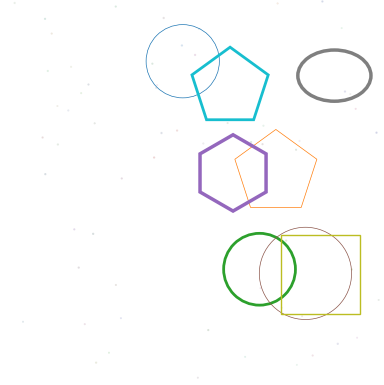[{"shape": "circle", "thickness": 0.5, "radius": 0.48, "center": [0.475, 0.841]}, {"shape": "pentagon", "thickness": 0.5, "radius": 0.56, "center": [0.717, 0.552]}, {"shape": "circle", "thickness": 2, "radius": 0.47, "center": [0.674, 0.301]}, {"shape": "hexagon", "thickness": 2.5, "radius": 0.5, "center": [0.605, 0.551]}, {"shape": "circle", "thickness": 0.5, "radius": 0.6, "center": [0.793, 0.29]}, {"shape": "oval", "thickness": 2.5, "radius": 0.47, "center": [0.869, 0.804]}, {"shape": "square", "thickness": 1, "radius": 0.51, "center": [0.833, 0.286]}, {"shape": "pentagon", "thickness": 2, "radius": 0.52, "center": [0.598, 0.773]}]